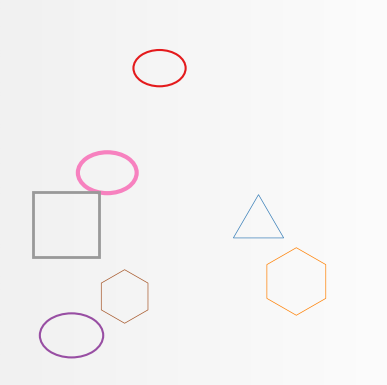[{"shape": "oval", "thickness": 1.5, "radius": 0.34, "center": [0.412, 0.823]}, {"shape": "triangle", "thickness": 0.5, "radius": 0.38, "center": [0.667, 0.42]}, {"shape": "oval", "thickness": 1.5, "radius": 0.41, "center": [0.185, 0.129]}, {"shape": "hexagon", "thickness": 0.5, "radius": 0.44, "center": [0.765, 0.269]}, {"shape": "hexagon", "thickness": 0.5, "radius": 0.35, "center": [0.322, 0.23]}, {"shape": "oval", "thickness": 3, "radius": 0.38, "center": [0.277, 0.551]}, {"shape": "square", "thickness": 2, "radius": 0.43, "center": [0.171, 0.416]}]